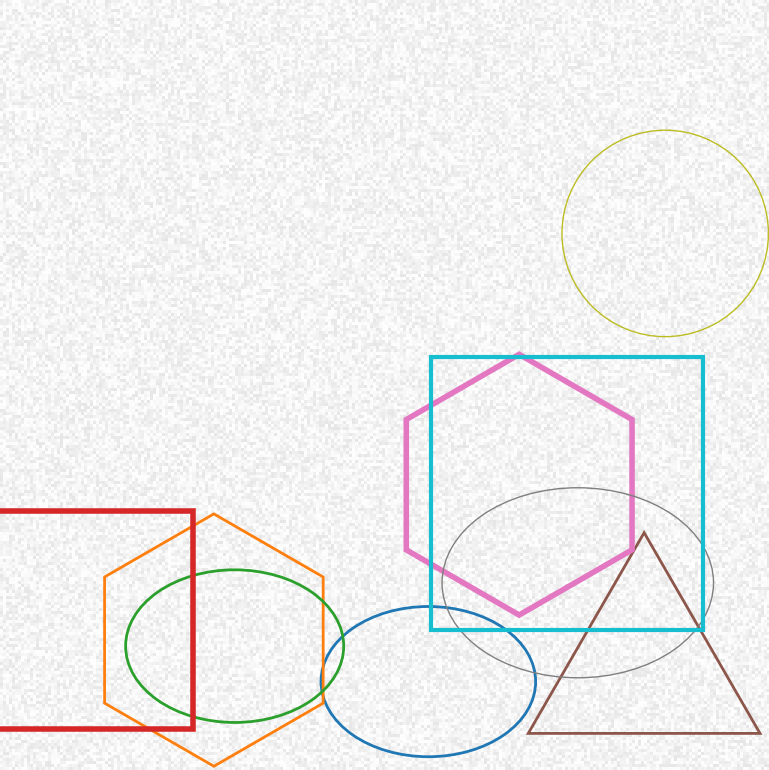[{"shape": "oval", "thickness": 1, "radius": 0.7, "center": [0.556, 0.115]}, {"shape": "hexagon", "thickness": 1, "radius": 0.82, "center": [0.278, 0.169]}, {"shape": "oval", "thickness": 1, "radius": 0.71, "center": [0.305, 0.161]}, {"shape": "square", "thickness": 2, "radius": 0.71, "center": [0.11, 0.195]}, {"shape": "triangle", "thickness": 1, "radius": 0.87, "center": [0.837, 0.134]}, {"shape": "hexagon", "thickness": 2, "radius": 0.85, "center": [0.674, 0.371]}, {"shape": "oval", "thickness": 0.5, "radius": 0.88, "center": [0.75, 0.243]}, {"shape": "circle", "thickness": 0.5, "radius": 0.67, "center": [0.864, 0.697]}, {"shape": "square", "thickness": 1.5, "radius": 0.88, "center": [0.737, 0.359]}]